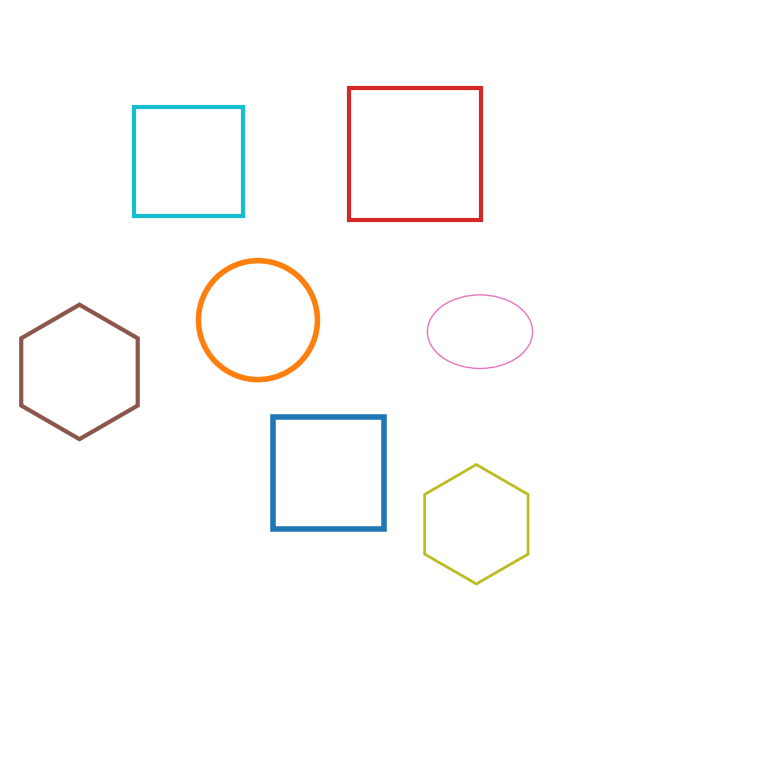[{"shape": "square", "thickness": 2, "radius": 0.36, "center": [0.427, 0.386]}, {"shape": "circle", "thickness": 2, "radius": 0.39, "center": [0.335, 0.584]}, {"shape": "square", "thickness": 1.5, "radius": 0.43, "center": [0.539, 0.8]}, {"shape": "hexagon", "thickness": 1.5, "radius": 0.44, "center": [0.103, 0.517]}, {"shape": "oval", "thickness": 0.5, "radius": 0.34, "center": [0.623, 0.569]}, {"shape": "hexagon", "thickness": 1, "radius": 0.39, "center": [0.619, 0.319]}, {"shape": "square", "thickness": 1.5, "radius": 0.35, "center": [0.245, 0.79]}]